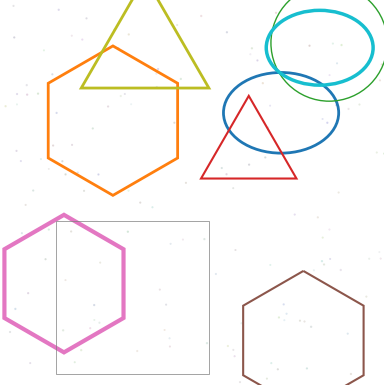[{"shape": "oval", "thickness": 2, "radius": 0.75, "center": [0.73, 0.707]}, {"shape": "hexagon", "thickness": 2, "radius": 0.97, "center": [0.293, 0.687]}, {"shape": "circle", "thickness": 1, "radius": 0.76, "center": [0.855, 0.888]}, {"shape": "triangle", "thickness": 1.5, "radius": 0.72, "center": [0.646, 0.608]}, {"shape": "hexagon", "thickness": 1.5, "radius": 0.9, "center": [0.788, 0.116]}, {"shape": "hexagon", "thickness": 3, "radius": 0.89, "center": [0.166, 0.263]}, {"shape": "square", "thickness": 0.5, "radius": 0.99, "center": [0.344, 0.228]}, {"shape": "triangle", "thickness": 2, "radius": 0.96, "center": [0.377, 0.867]}, {"shape": "oval", "thickness": 2.5, "radius": 0.69, "center": [0.83, 0.876]}]